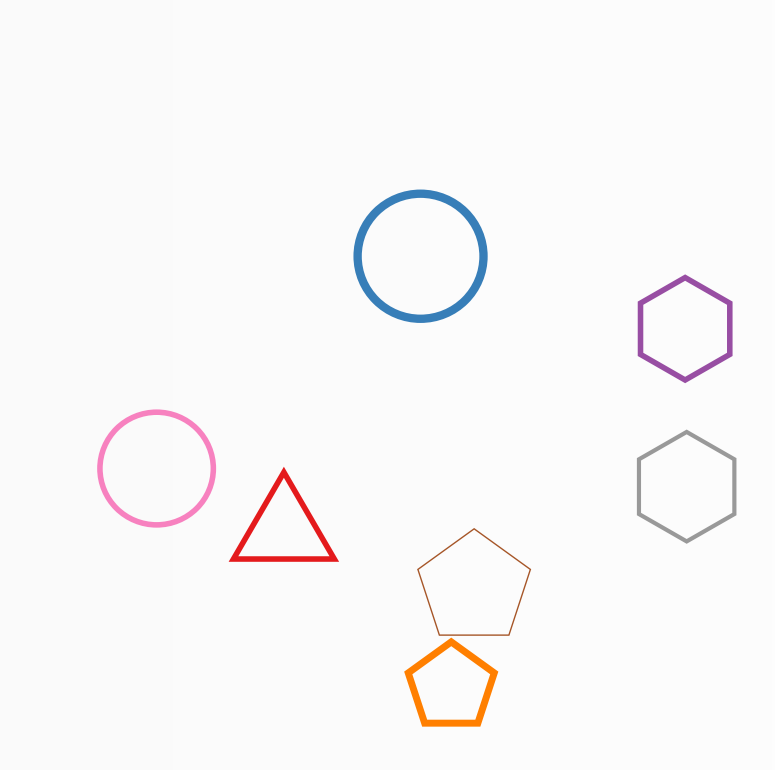[{"shape": "triangle", "thickness": 2, "radius": 0.38, "center": [0.366, 0.312]}, {"shape": "circle", "thickness": 3, "radius": 0.41, "center": [0.543, 0.667]}, {"shape": "hexagon", "thickness": 2, "radius": 0.33, "center": [0.884, 0.573]}, {"shape": "pentagon", "thickness": 2.5, "radius": 0.29, "center": [0.582, 0.108]}, {"shape": "pentagon", "thickness": 0.5, "radius": 0.38, "center": [0.612, 0.237]}, {"shape": "circle", "thickness": 2, "radius": 0.37, "center": [0.202, 0.392]}, {"shape": "hexagon", "thickness": 1.5, "radius": 0.36, "center": [0.886, 0.368]}]